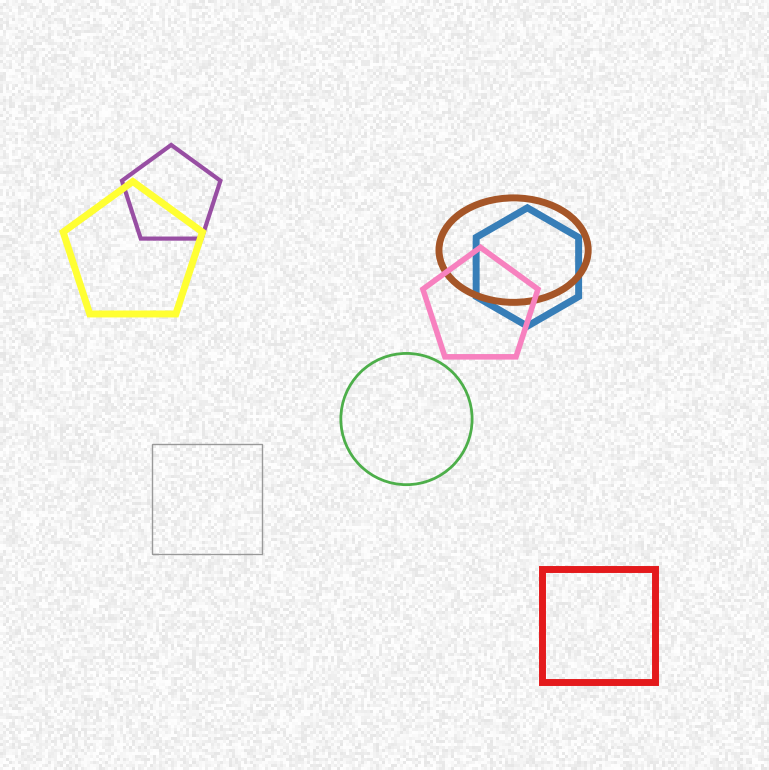[{"shape": "square", "thickness": 2.5, "radius": 0.37, "center": [0.777, 0.188]}, {"shape": "hexagon", "thickness": 2.5, "radius": 0.38, "center": [0.685, 0.653]}, {"shape": "circle", "thickness": 1, "radius": 0.43, "center": [0.528, 0.456]}, {"shape": "pentagon", "thickness": 1.5, "radius": 0.34, "center": [0.222, 0.745]}, {"shape": "pentagon", "thickness": 2.5, "radius": 0.48, "center": [0.172, 0.669]}, {"shape": "oval", "thickness": 2.5, "radius": 0.48, "center": [0.667, 0.675]}, {"shape": "pentagon", "thickness": 2, "radius": 0.39, "center": [0.624, 0.6]}, {"shape": "square", "thickness": 0.5, "radius": 0.36, "center": [0.269, 0.352]}]